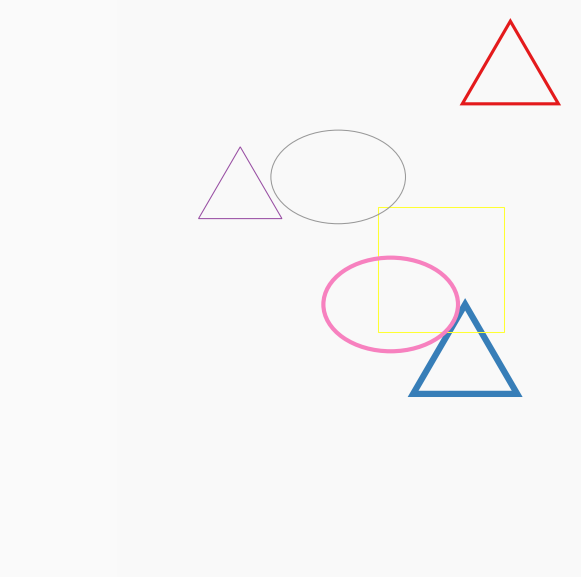[{"shape": "triangle", "thickness": 1.5, "radius": 0.48, "center": [0.878, 0.867]}, {"shape": "triangle", "thickness": 3, "radius": 0.52, "center": [0.8, 0.369]}, {"shape": "triangle", "thickness": 0.5, "radius": 0.41, "center": [0.413, 0.662]}, {"shape": "square", "thickness": 0.5, "radius": 0.54, "center": [0.759, 0.533]}, {"shape": "oval", "thickness": 2, "radius": 0.58, "center": [0.672, 0.472]}, {"shape": "oval", "thickness": 0.5, "radius": 0.58, "center": [0.582, 0.693]}]